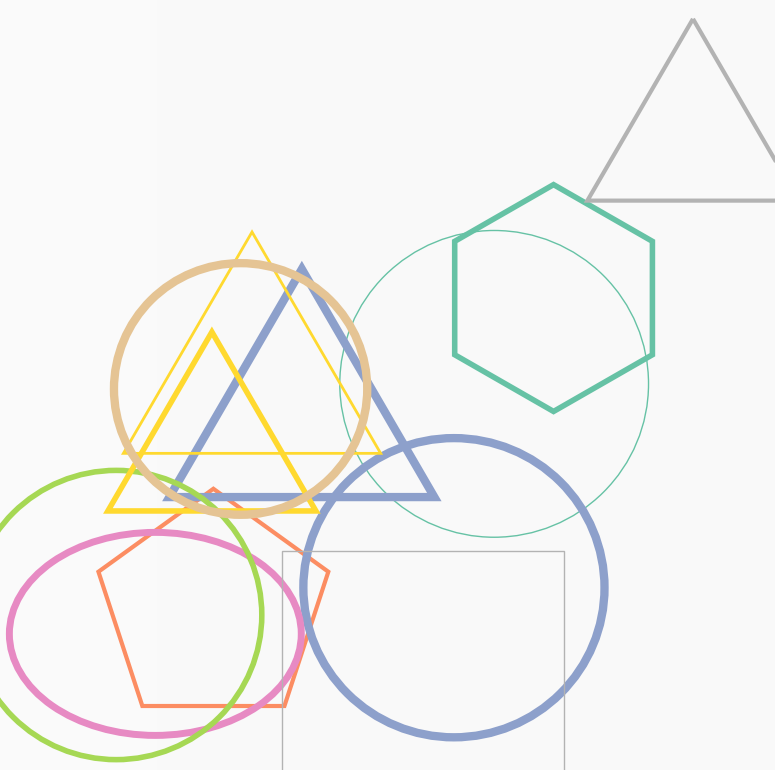[{"shape": "circle", "thickness": 0.5, "radius": 1.0, "center": [0.638, 0.501]}, {"shape": "hexagon", "thickness": 2, "radius": 0.74, "center": [0.714, 0.613]}, {"shape": "pentagon", "thickness": 1.5, "radius": 0.78, "center": [0.275, 0.209]}, {"shape": "triangle", "thickness": 3, "radius": 0.99, "center": [0.389, 0.453]}, {"shape": "circle", "thickness": 3, "radius": 0.97, "center": [0.586, 0.237]}, {"shape": "oval", "thickness": 2.5, "radius": 0.94, "center": [0.2, 0.177]}, {"shape": "circle", "thickness": 2, "radius": 0.94, "center": [0.15, 0.201]}, {"shape": "triangle", "thickness": 2, "radius": 0.77, "center": [0.273, 0.414]}, {"shape": "triangle", "thickness": 1, "radius": 0.96, "center": [0.325, 0.507]}, {"shape": "circle", "thickness": 3, "radius": 0.82, "center": [0.31, 0.495]}, {"shape": "square", "thickness": 0.5, "radius": 0.91, "center": [0.546, 0.102]}, {"shape": "triangle", "thickness": 1.5, "radius": 0.79, "center": [0.894, 0.818]}]